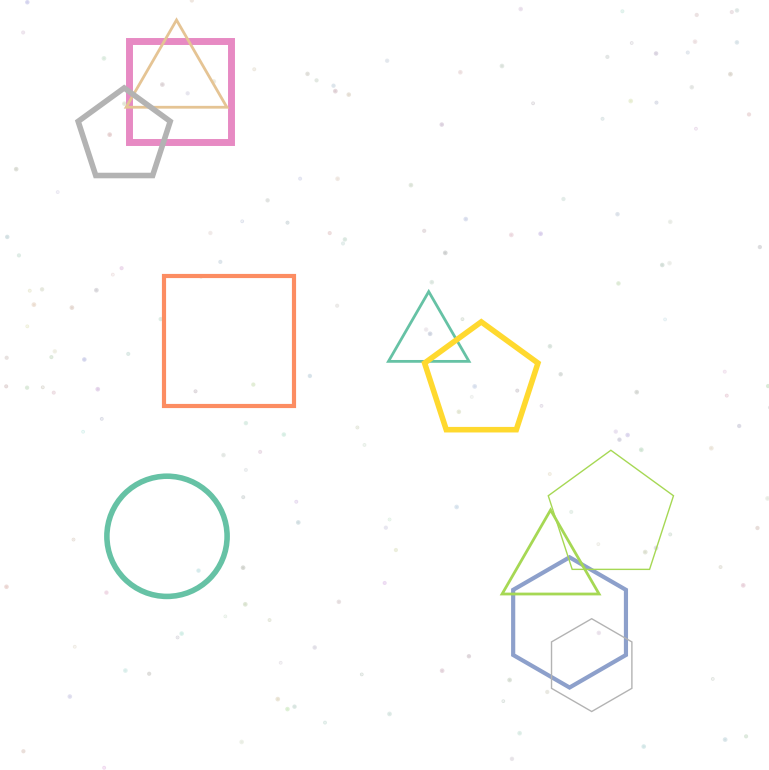[{"shape": "circle", "thickness": 2, "radius": 0.39, "center": [0.217, 0.303]}, {"shape": "triangle", "thickness": 1, "radius": 0.3, "center": [0.557, 0.561]}, {"shape": "square", "thickness": 1.5, "radius": 0.42, "center": [0.298, 0.557]}, {"shape": "hexagon", "thickness": 1.5, "radius": 0.42, "center": [0.74, 0.192]}, {"shape": "square", "thickness": 2.5, "radius": 0.33, "center": [0.234, 0.881]}, {"shape": "triangle", "thickness": 1, "radius": 0.36, "center": [0.715, 0.265]}, {"shape": "pentagon", "thickness": 0.5, "radius": 0.43, "center": [0.793, 0.33]}, {"shape": "pentagon", "thickness": 2, "radius": 0.39, "center": [0.625, 0.505]}, {"shape": "triangle", "thickness": 1, "radius": 0.38, "center": [0.229, 0.898]}, {"shape": "pentagon", "thickness": 2, "radius": 0.31, "center": [0.161, 0.823]}, {"shape": "hexagon", "thickness": 0.5, "radius": 0.3, "center": [0.768, 0.136]}]